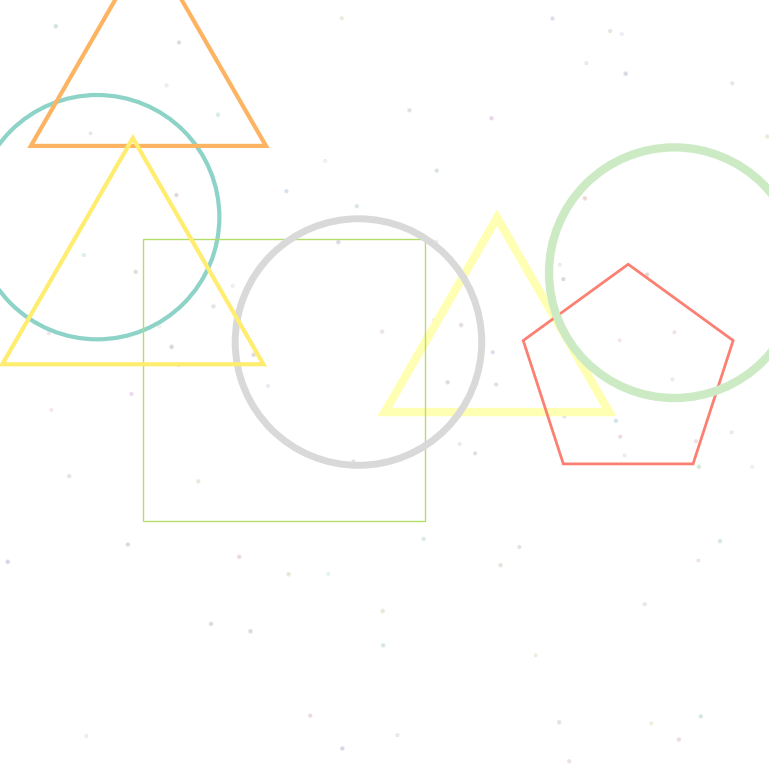[{"shape": "circle", "thickness": 1.5, "radius": 0.79, "center": [0.126, 0.718]}, {"shape": "triangle", "thickness": 3, "radius": 0.84, "center": [0.645, 0.549]}, {"shape": "pentagon", "thickness": 1, "radius": 0.72, "center": [0.816, 0.513]}, {"shape": "triangle", "thickness": 1.5, "radius": 0.88, "center": [0.193, 0.899]}, {"shape": "square", "thickness": 0.5, "radius": 0.92, "center": [0.369, 0.507]}, {"shape": "circle", "thickness": 2.5, "radius": 0.8, "center": [0.466, 0.556]}, {"shape": "circle", "thickness": 3, "radius": 0.81, "center": [0.876, 0.646]}, {"shape": "triangle", "thickness": 1.5, "radius": 0.98, "center": [0.173, 0.625]}]